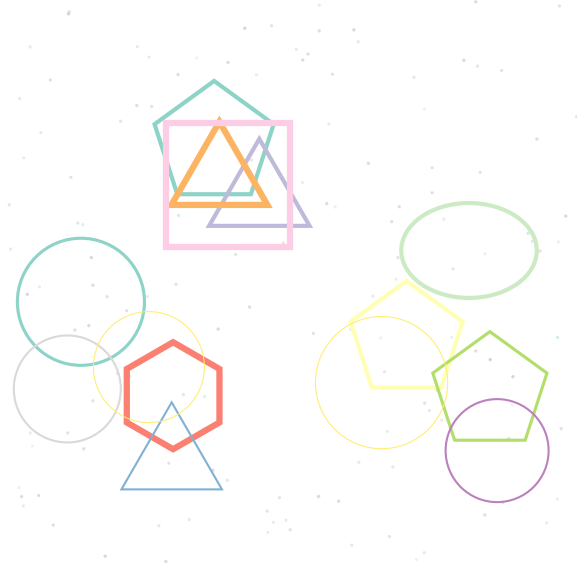[{"shape": "circle", "thickness": 1.5, "radius": 0.55, "center": [0.14, 0.477]}, {"shape": "pentagon", "thickness": 2, "radius": 0.54, "center": [0.371, 0.751]}, {"shape": "pentagon", "thickness": 2, "radius": 0.51, "center": [0.704, 0.411]}, {"shape": "triangle", "thickness": 2, "radius": 0.5, "center": [0.449, 0.658]}, {"shape": "hexagon", "thickness": 3, "radius": 0.46, "center": [0.3, 0.314]}, {"shape": "triangle", "thickness": 1, "radius": 0.5, "center": [0.297, 0.202]}, {"shape": "triangle", "thickness": 3, "radius": 0.48, "center": [0.38, 0.692]}, {"shape": "pentagon", "thickness": 1.5, "radius": 0.52, "center": [0.848, 0.321]}, {"shape": "square", "thickness": 3, "radius": 0.53, "center": [0.395, 0.679]}, {"shape": "circle", "thickness": 1, "radius": 0.46, "center": [0.117, 0.326]}, {"shape": "circle", "thickness": 1, "radius": 0.45, "center": [0.861, 0.219]}, {"shape": "oval", "thickness": 2, "radius": 0.59, "center": [0.812, 0.565]}, {"shape": "circle", "thickness": 0.5, "radius": 0.48, "center": [0.258, 0.363]}, {"shape": "circle", "thickness": 0.5, "radius": 0.57, "center": [0.661, 0.337]}]